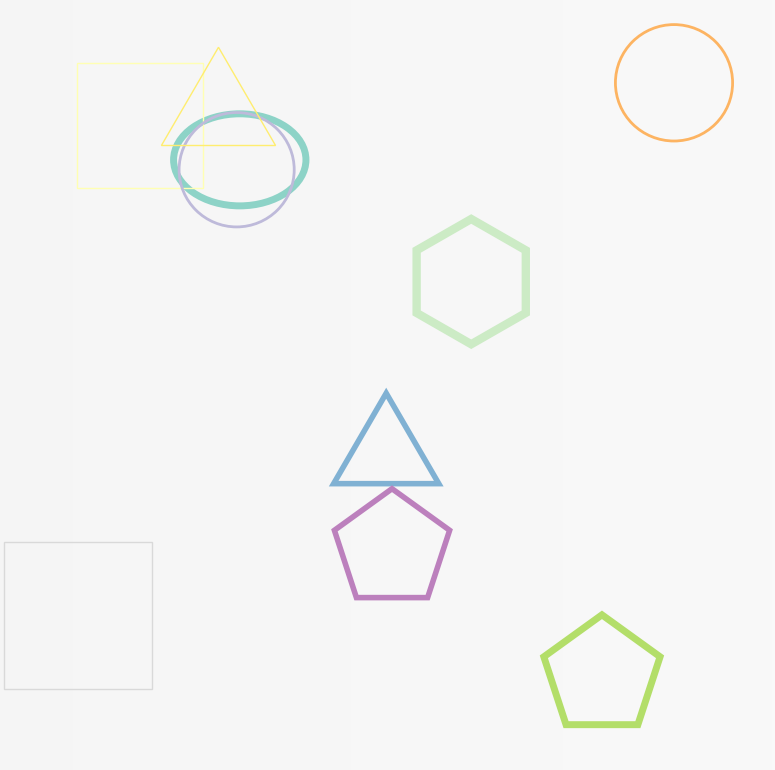[{"shape": "oval", "thickness": 2.5, "radius": 0.43, "center": [0.309, 0.792]}, {"shape": "square", "thickness": 0.5, "radius": 0.41, "center": [0.181, 0.837]}, {"shape": "circle", "thickness": 1, "radius": 0.37, "center": [0.305, 0.78]}, {"shape": "triangle", "thickness": 2, "radius": 0.39, "center": [0.498, 0.411]}, {"shape": "circle", "thickness": 1, "radius": 0.38, "center": [0.87, 0.892]}, {"shape": "pentagon", "thickness": 2.5, "radius": 0.39, "center": [0.777, 0.123]}, {"shape": "square", "thickness": 0.5, "radius": 0.48, "center": [0.101, 0.2]}, {"shape": "pentagon", "thickness": 2, "radius": 0.39, "center": [0.506, 0.287]}, {"shape": "hexagon", "thickness": 3, "radius": 0.41, "center": [0.608, 0.634]}, {"shape": "triangle", "thickness": 0.5, "radius": 0.43, "center": [0.282, 0.854]}]